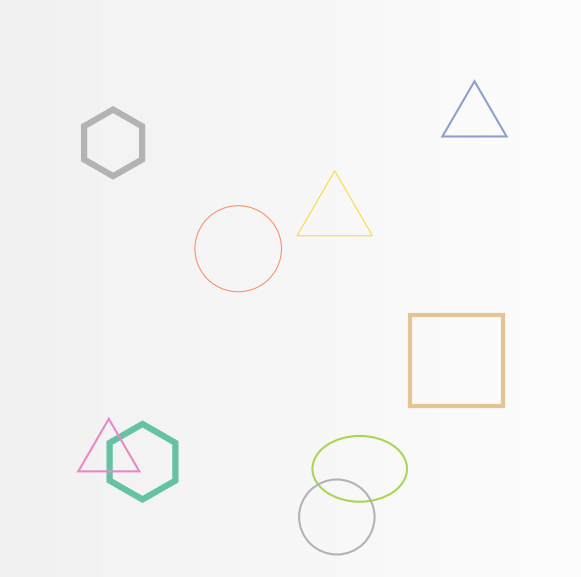[{"shape": "hexagon", "thickness": 3, "radius": 0.33, "center": [0.245, 0.2]}, {"shape": "circle", "thickness": 0.5, "radius": 0.37, "center": [0.41, 0.568]}, {"shape": "triangle", "thickness": 1, "radius": 0.32, "center": [0.816, 0.795]}, {"shape": "triangle", "thickness": 1, "radius": 0.3, "center": [0.187, 0.213]}, {"shape": "oval", "thickness": 1, "radius": 0.41, "center": [0.619, 0.187]}, {"shape": "triangle", "thickness": 0.5, "radius": 0.37, "center": [0.576, 0.628]}, {"shape": "square", "thickness": 2, "radius": 0.4, "center": [0.785, 0.375]}, {"shape": "hexagon", "thickness": 3, "radius": 0.29, "center": [0.195, 0.752]}, {"shape": "circle", "thickness": 1, "radius": 0.32, "center": [0.579, 0.104]}]